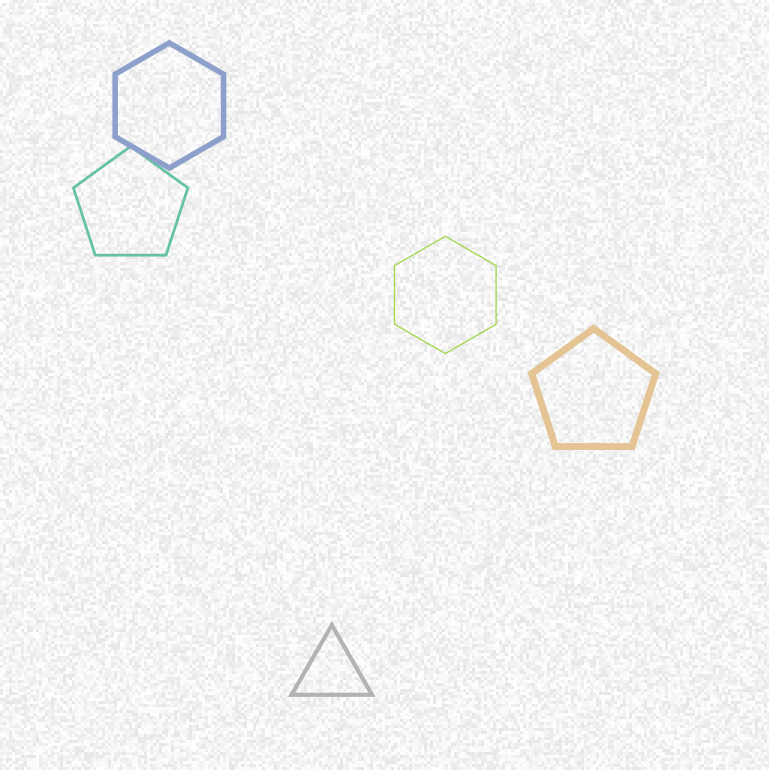[{"shape": "pentagon", "thickness": 1, "radius": 0.39, "center": [0.17, 0.732]}, {"shape": "hexagon", "thickness": 2, "radius": 0.41, "center": [0.22, 0.863]}, {"shape": "hexagon", "thickness": 0.5, "radius": 0.38, "center": [0.578, 0.617]}, {"shape": "pentagon", "thickness": 2.5, "radius": 0.42, "center": [0.771, 0.489]}, {"shape": "triangle", "thickness": 1.5, "radius": 0.3, "center": [0.431, 0.128]}]